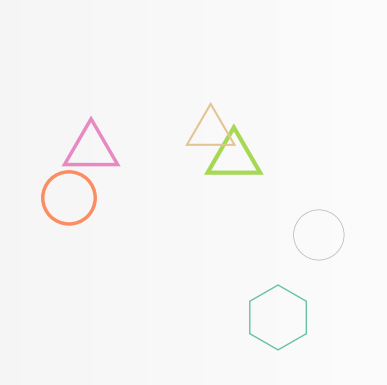[{"shape": "hexagon", "thickness": 1, "radius": 0.42, "center": [0.718, 0.175]}, {"shape": "circle", "thickness": 2.5, "radius": 0.34, "center": [0.178, 0.486]}, {"shape": "triangle", "thickness": 2.5, "radius": 0.4, "center": [0.235, 0.612]}, {"shape": "triangle", "thickness": 3, "radius": 0.39, "center": [0.604, 0.591]}, {"shape": "triangle", "thickness": 1.5, "radius": 0.35, "center": [0.544, 0.659]}, {"shape": "circle", "thickness": 0.5, "radius": 0.33, "center": [0.823, 0.39]}]